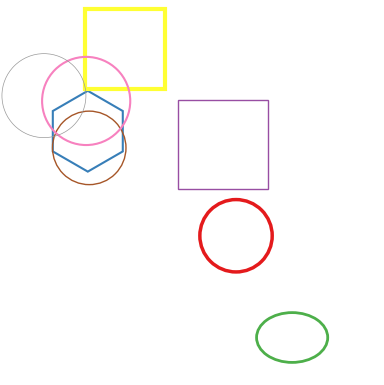[{"shape": "circle", "thickness": 2.5, "radius": 0.47, "center": [0.613, 0.388]}, {"shape": "hexagon", "thickness": 1.5, "radius": 0.52, "center": [0.228, 0.659]}, {"shape": "oval", "thickness": 2, "radius": 0.46, "center": [0.759, 0.123]}, {"shape": "square", "thickness": 1, "radius": 0.58, "center": [0.579, 0.625]}, {"shape": "square", "thickness": 3, "radius": 0.51, "center": [0.325, 0.873]}, {"shape": "circle", "thickness": 1, "radius": 0.48, "center": [0.232, 0.616]}, {"shape": "circle", "thickness": 1.5, "radius": 0.57, "center": [0.224, 0.738]}, {"shape": "circle", "thickness": 0.5, "radius": 0.55, "center": [0.114, 0.752]}]